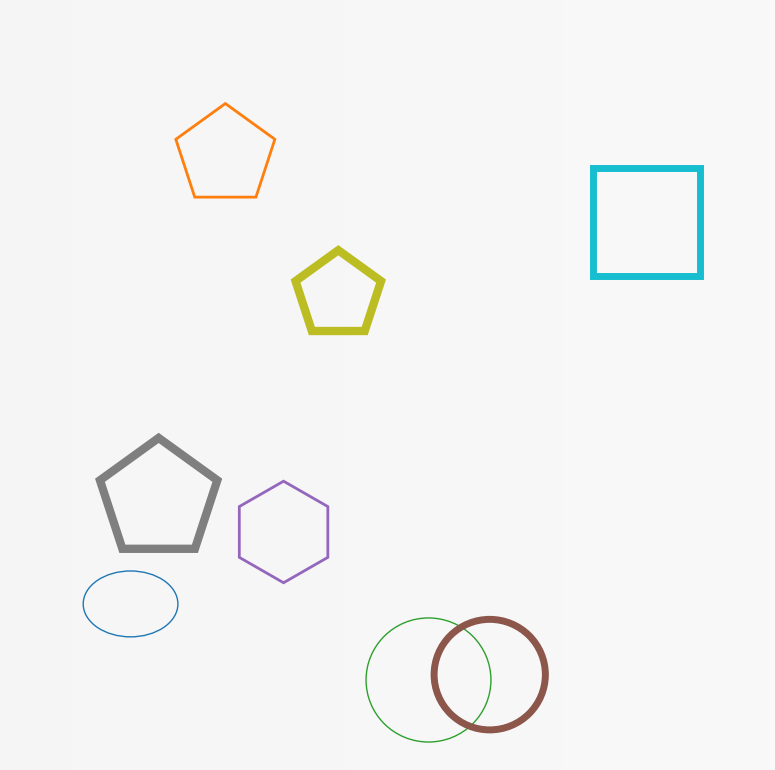[{"shape": "oval", "thickness": 0.5, "radius": 0.31, "center": [0.168, 0.216]}, {"shape": "pentagon", "thickness": 1, "radius": 0.34, "center": [0.291, 0.798]}, {"shape": "circle", "thickness": 0.5, "radius": 0.4, "center": [0.553, 0.117]}, {"shape": "hexagon", "thickness": 1, "radius": 0.33, "center": [0.366, 0.309]}, {"shape": "circle", "thickness": 2.5, "radius": 0.36, "center": [0.632, 0.124]}, {"shape": "pentagon", "thickness": 3, "radius": 0.4, "center": [0.205, 0.352]}, {"shape": "pentagon", "thickness": 3, "radius": 0.29, "center": [0.437, 0.617]}, {"shape": "square", "thickness": 2.5, "radius": 0.35, "center": [0.834, 0.712]}]